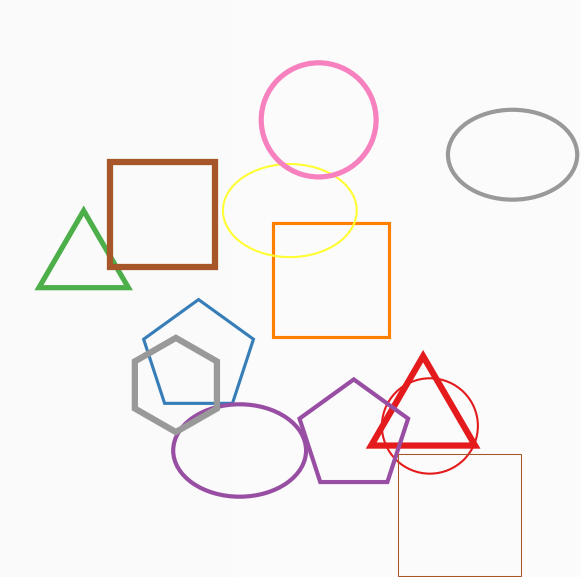[{"shape": "triangle", "thickness": 3, "radius": 0.52, "center": [0.728, 0.279]}, {"shape": "circle", "thickness": 1, "radius": 0.41, "center": [0.74, 0.262]}, {"shape": "pentagon", "thickness": 1.5, "radius": 0.5, "center": [0.342, 0.381]}, {"shape": "triangle", "thickness": 2.5, "radius": 0.44, "center": [0.144, 0.545]}, {"shape": "oval", "thickness": 2, "radius": 0.57, "center": [0.412, 0.219]}, {"shape": "pentagon", "thickness": 2, "radius": 0.49, "center": [0.609, 0.244]}, {"shape": "square", "thickness": 1.5, "radius": 0.5, "center": [0.57, 0.514]}, {"shape": "oval", "thickness": 1, "radius": 0.58, "center": [0.499, 0.634]}, {"shape": "square", "thickness": 0.5, "radius": 0.53, "center": [0.79, 0.108]}, {"shape": "square", "thickness": 3, "radius": 0.45, "center": [0.28, 0.628]}, {"shape": "circle", "thickness": 2.5, "radius": 0.49, "center": [0.548, 0.792]}, {"shape": "oval", "thickness": 2, "radius": 0.56, "center": [0.882, 0.731]}, {"shape": "hexagon", "thickness": 3, "radius": 0.41, "center": [0.303, 0.333]}]